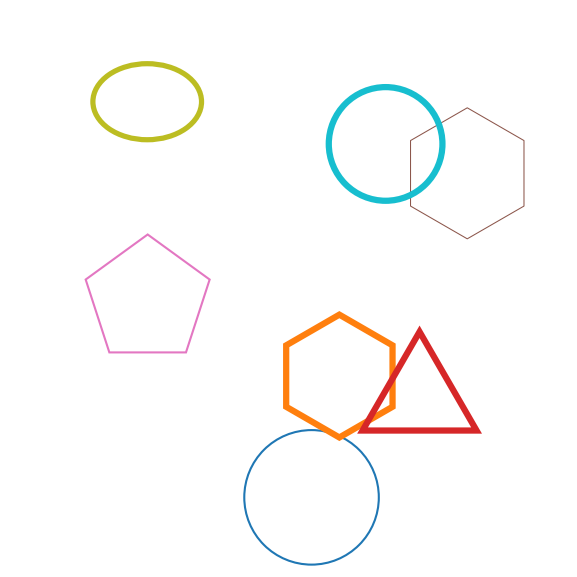[{"shape": "circle", "thickness": 1, "radius": 0.58, "center": [0.539, 0.138]}, {"shape": "hexagon", "thickness": 3, "radius": 0.53, "center": [0.588, 0.348]}, {"shape": "triangle", "thickness": 3, "radius": 0.57, "center": [0.727, 0.311]}, {"shape": "hexagon", "thickness": 0.5, "radius": 0.57, "center": [0.809, 0.699]}, {"shape": "pentagon", "thickness": 1, "radius": 0.56, "center": [0.256, 0.48]}, {"shape": "oval", "thickness": 2.5, "radius": 0.47, "center": [0.255, 0.823]}, {"shape": "circle", "thickness": 3, "radius": 0.49, "center": [0.668, 0.75]}]